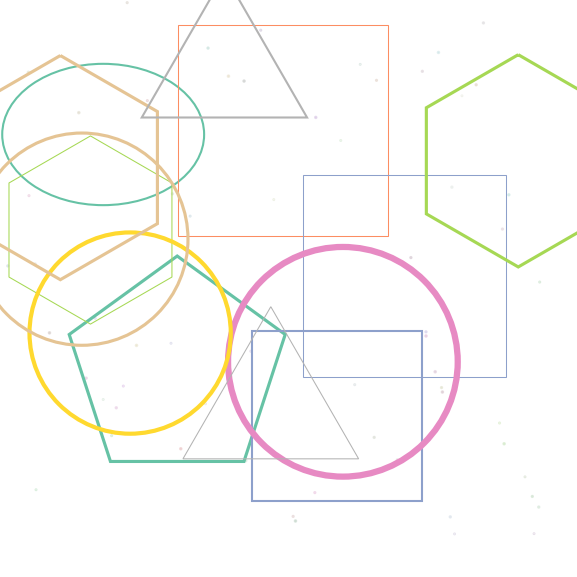[{"shape": "pentagon", "thickness": 1.5, "radius": 0.98, "center": [0.307, 0.359]}, {"shape": "oval", "thickness": 1, "radius": 0.87, "center": [0.179, 0.766]}, {"shape": "square", "thickness": 0.5, "radius": 0.91, "center": [0.49, 0.773]}, {"shape": "square", "thickness": 0.5, "radius": 0.88, "center": [0.7, 0.521]}, {"shape": "square", "thickness": 1, "radius": 0.74, "center": [0.583, 0.278]}, {"shape": "circle", "thickness": 3, "radius": 0.99, "center": [0.594, 0.373]}, {"shape": "hexagon", "thickness": 1.5, "radius": 0.92, "center": [0.897, 0.721]}, {"shape": "hexagon", "thickness": 0.5, "radius": 0.81, "center": [0.157, 0.601]}, {"shape": "circle", "thickness": 2, "radius": 0.87, "center": [0.225, 0.422]}, {"shape": "hexagon", "thickness": 1.5, "radius": 0.97, "center": [0.105, 0.709]}, {"shape": "circle", "thickness": 1.5, "radius": 0.92, "center": [0.142, 0.585]}, {"shape": "triangle", "thickness": 0.5, "radius": 0.88, "center": [0.469, 0.292]}, {"shape": "triangle", "thickness": 1, "radius": 0.83, "center": [0.389, 0.878]}]